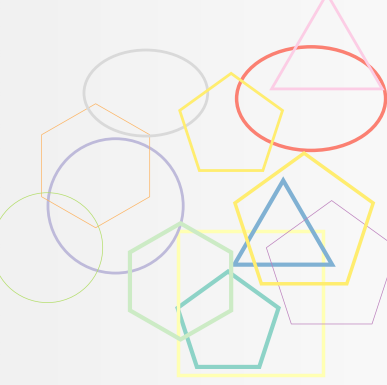[{"shape": "pentagon", "thickness": 3, "radius": 0.68, "center": [0.589, 0.158]}, {"shape": "square", "thickness": 2.5, "radius": 0.93, "center": [0.646, 0.213]}, {"shape": "circle", "thickness": 2, "radius": 0.87, "center": [0.298, 0.465]}, {"shape": "oval", "thickness": 2.5, "radius": 0.96, "center": [0.803, 0.744]}, {"shape": "triangle", "thickness": 3, "radius": 0.73, "center": [0.731, 0.385]}, {"shape": "hexagon", "thickness": 0.5, "radius": 0.81, "center": [0.247, 0.57]}, {"shape": "circle", "thickness": 0.5, "radius": 0.71, "center": [0.122, 0.357]}, {"shape": "triangle", "thickness": 2, "radius": 0.82, "center": [0.844, 0.852]}, {"shape": "oval", "thickness": 2, "radius": 0.8, "center": [0.376, 0.758]}, {"shape": "pentagon", "thickness": 0.5, "radius": 0.89, "center": [0.856, 0.302]}, {"shape": "hexagon", "thickness": 3, "radius": 0.75, "center": [0.466, 0.269]}, {"shape": "pentagon", "thickness": 2.5, "radius": 0.94, "center": [0.785, 0.415]}, {"shape": "pentagon", "thickness": 2, "radius": 0.7, "center": [0.596, 0.67]}]